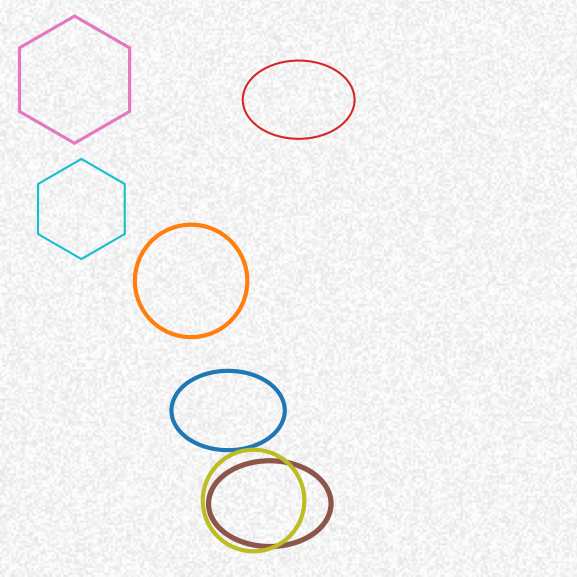[{"shape": "oval", "thickness": 2, "radius": 0.49, "center": [0.395, 0.288]}, {"shape": "circle", "thickness": 2, "radius": 0.49, "center": [0.331, 0.513]}, {"shape": "oval", "thickness": 1, "radius": 0.48, "center": [0.517, 0.827]}, {"shape": "oval", "thickness": 2.5, "radius": 0.53, "center": [0.467, 0.127]}, {"shape": "hexagon", "thickness": 1.5, "radius": 0.55, "center": [0.129, 0.861]}, {"shape": "circle", "thickness": 2, "radius": 0.44, "center": [0.439, 0.132]}, {"shape": "hexagon", "thickness": 1, "radius": 0.43, "center": [0.141, 0.637]}]